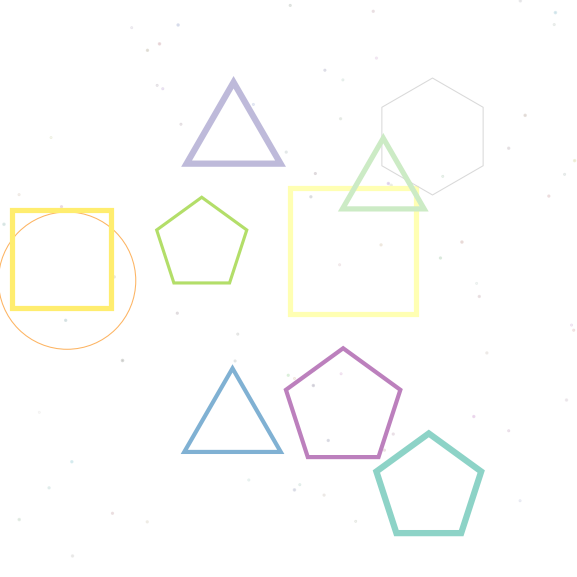[{"shape": "pentagon", "thickness": 3, "radius": 0.48, "center": [0.742, 0.153]}, {"shape": "square", "thickness": 2.5, "radius": 0.54, "center": [0.611, 0.564]}, {"shape": "triangle", "thickness": 3, "radius": 0.47, "center": [0.404, 0.763]}, {"shape": "triangle", "thickness": 2, "radius": 0.48, "center": [0.403, 0.265]}, {"shape": "circle", "thickness": 0.5, "radius": 0.59, "center": [0.116, 0.513]}, {"shape": "pentagon", "thickness": 1.5, "radius": 0.41, "center": [0.349, 0.576]}, {"shape": "hexagon", "thickness": 0.5, "radius": 0.51, "center": [0.749, 0.763]}, {"shape": "pentagon", "thickness": 2, "radius": 0.52, "center": [0.594, 0.292]}, {"shape": "triangle", "thickness": 2.5, "radius": 0.41, "center": [0.664, 0.678]}, {"shape": "square", "thickness": 2.5, "radius": 0.43, "center": [0.106, 0.551]}]